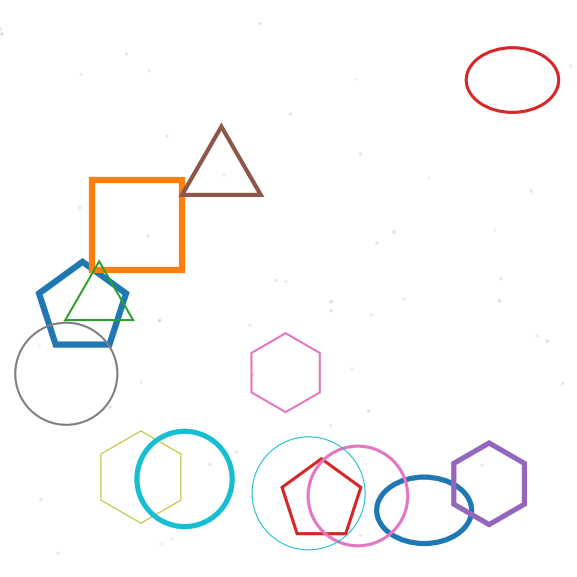[{"shape": "oval", "thickness": 2.5, "radius": 0.41, "center": [0.734, 0.115]}, {"shape": "pentagon", "thickness": 3, "radius": 0.4, "center": [0.143, 0.467]}, {"shape": "square", "thickness": 3, "radius": 0.39, "center": [0.238, 0.609]}, {"shape": "triangle", "thickness": 1, "radius": 0.34, "center": [0.172, 0.479]}, {"shape": "oval", "thickness": 1.5, "radius": 0.4, "center": [0.887, 0.861]}, {"shape": "pentagon", "thickness": 1.5, "radius": 0.36, "center": [0.557, 0.133]}, {"shape": "hexagon", "thickness": 2.5, "radius": 0.35, "center": [0.847, 0.161]}, {"shape": "triangle", "thickness": 2, "radius": 0.39, "center": [0.383, 0.701]}, {"shape": "circle", "thickness": 1.5, "radius": 0.43, "center": [0.62, 0.14]}, {"shape": "hexagon", "thickness": 1, "radius": 0.34, "center": [0.495, 0.354]}, {"shape": "circle", "thickness": 1, "radius": 0.44, "center": [0.115, 0.352]}, {"shape": "hexagon", "thickness": 0.5, "radius": 0.4, "center": [0.244, 0.173]}, {"shape": "circle", "thickness": 0.5, "radius": 0.49, "center": [0.534, 0.145]}, {"shape": "circle", "thickness": 2.5, "radius": 0.41, "center": [0.32, 0.17]}]